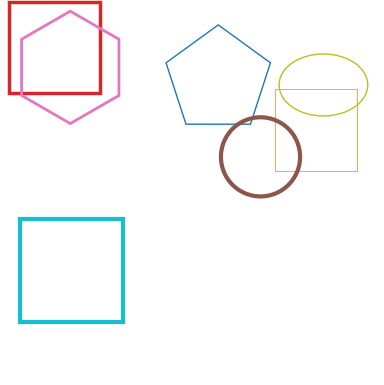[{"shape": "pentagon", "thickness": 1, "radius": 0.71, "center": [0.567, 0.793]}, {"shape": "square", "thickness": 0.5, "radius": 0.53, "center": [0.821, 0.662]}, {"shape": "square", "thickness": 2.5, "radius": 0.59, "center": [0.141, 0.877]}, {"shape": "circle", "thickness": 3, "radius": 0.51, "center": [0.677, 0.593]}, {"shape": "hexagon", "thickness": 2, "radius": 0.73, "center": [0.183, 0.825]}, {"shape": "oval", "thickness": 1, "radius": 0.58, "center": [0.84, 0.779]}, {"shape": "square", "thickness": 3, "radius": 0.67, "center": [0.185, 0.296]}]